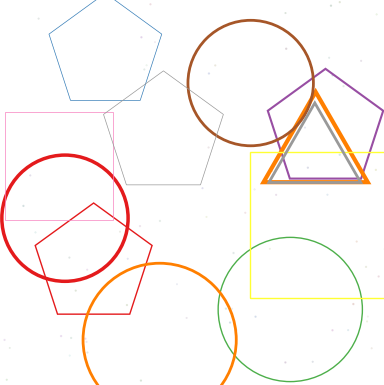[{"shape": "circle", "thickness": 2.5, "radius": 0.82, "center": [0.169, 0.433]}, {"shape": "pentagon", "thickness": 1, "radius": 0.8, "center": [0.243, 0.313]}, {"shape": "pentagon", "thickness": 0.5, "radius": 0.77, "center": [0.274, 0.864]}, {"shape": "circle", "thickness": 1, "radius": 0.94, "center": [0.754, 0.196]}, {"shape": "pentagon", "thickness": 1.5, "radius": 0.79, "center": [0.845, 0.664]}, {"shape": "triangle", "thickness": 3, "radius": 0.78, "center": [0.82, 0.605]}, {"shape": "circle", "thickness": 2, "radius": 0.99, "center": [0.415, 0.117]}, {"shape": "square", "thickness": 1, "radius": 0.95, "center": [0.838, 0.415]}, {"shape": "circle", "thickness": 2, "radius": 0.81, "center": [0.651, 0.784]}, {"shape": "square", "thickness": 0.5, "radius": 0.7, "center": [0.154, 0.568]}, {"shape": "pentagon", "thickness": 0.5, "radius": 0.82, "center": [0.425, 0.652]}, {"shape": "triangle", "thickness": 2, "radius": 0.69, "center": [0.818, 0.595]}]